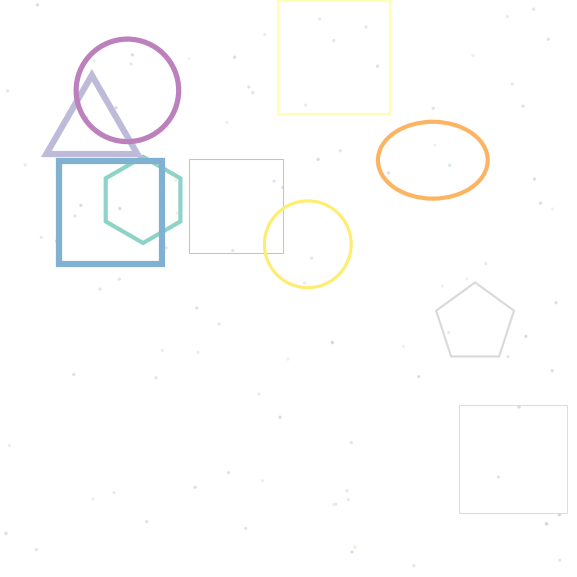[{"shape": "hexagon", "thickness": 2, "radius": 0.37, "center": [0.248, 0.653]}, {"shape": "square", "thickness": 1, "radius": 0.49, "center": [0.578, 0.899]}, {"shape": "triangle", "thickness": 3, "radius": 0.45, "center": [0.159, 0.778]}, {"shape": "square", "thickness": 3, "radius": 0.45, "center": [0.192, 0.631]}, {"shape": "oval", "thickness": 2, "radius": 0.48, "center": [0.749, 0.722]}, {"shape": "square", "thickness": 0.5, "radius": 0.41, "center": [0.408, 0.643]}, {"shape": "pentagon", "thickness": 1, "radius": 0.35, "center": [0.823, 0.439]}, {"shape": "circle", "thickness": 2.5, "radius": 0.44, "center": [0.221, 0.843]}, {"shape": "square", "thickness": 0.5, "radius": 0.47, "center": [0.889, 0.204]}, {"shape": "circle", "thickness": 1.5, "radius": 0.38, "center": [0.533, 0.576]}]